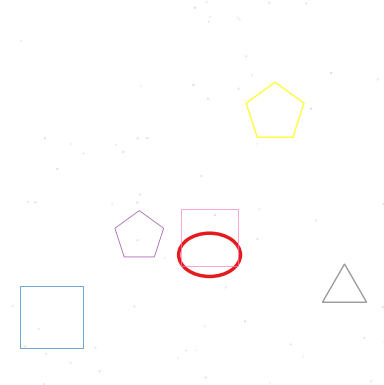[{"shape": "oval", "thickness": 2.5, "radius": 0.4, "center": [0.544, 0.338]}, {"shape": "square", "thickness": 0.5, "radius": 0.41, "center": [0.133, 0.176]}, {"shape": "pentagon", "thickness": 0.5, "radius": 0.33, "center": [0.362, 0.386]}, {"shape": "pentagon", "thickness": 1, "radius": 0.39, "center": [0.715, 0.708]}, {"shape": "square", "thickness": 0.5, "radius": 0.37, "center": [0.543, 0.383]}, {"shape": "triangle", "thickness": 1, "radius": 0.33, "center": [0.895, 0.248]}]